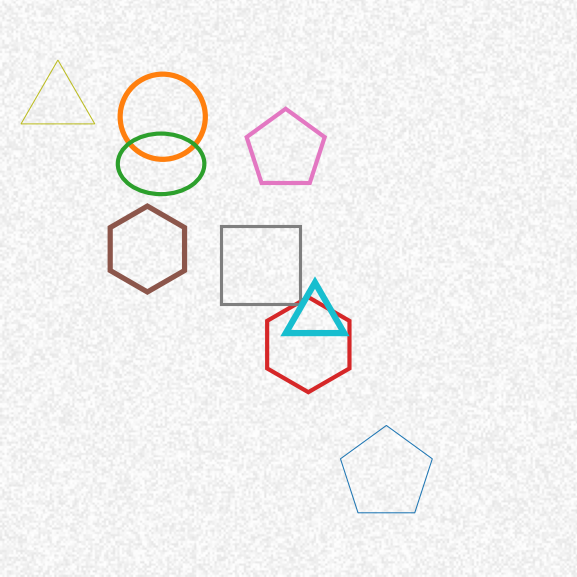[{"shape": "pentagon", "thickness": 0.5, "radius": 0.42, "center": [0.669, 0.179]}, {"shape": "circle", "thickness": 2.5, "radius": 0.37, "center": [0.282, 0.797]}, {"shape": "oval", "thickness": 2, "radius": 0.37, "center": [0.279, 0.715]}, {"shape": "hexagon", "thickness": 2, "radius": 0.41, "center": [0.534, 0.402]}, {"shape": "hexagon", "thickness": 2.5, "radius": 0.37, "center": [0.255, 0.568]}, {"shape": "pentagon", "thickness": 2, "radius": 0.36, "center": [0.495, 0.74]}, {"shape": "square", "thickness": 1.5, "radius": 0.34, "center": [0.451, 0.541]}, {"shape": "triangle", "thickness": 0.5, "radius": 0.37, "center": [0.1, 0.821]}, {"shape": "triangle", "thickness": 3, "radius": 0.29, "center": [0.545, 0.452]}]